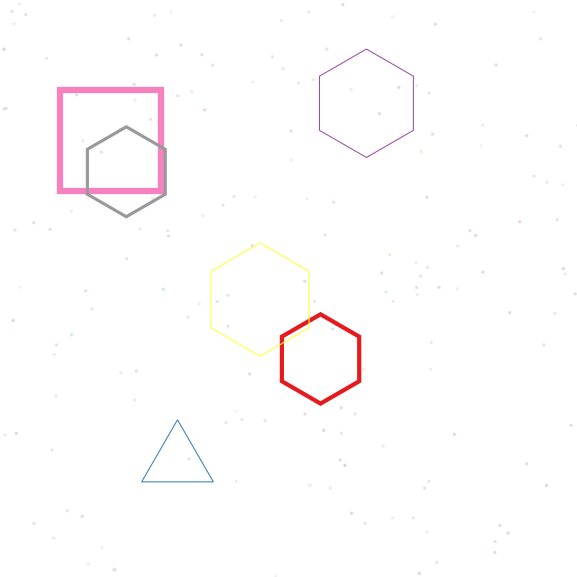[{"shape": "hexagon", "thickness": 2, "radius": 0.39, "center": [0.555, 0.378]}, {"shape": "triangle", "thickness": 0.5, "radius": 0.36, "center": [0.307, 0.201]}, {"shape": "hexagon", "thickness": 0.5, "radius": 0.47, "center": [0.635, 0.82]}, {"shape": "hexagon", "thickness": 0.5, "radius": 0.49, "center": [0.45, 0.48]}, {"shape": "square", "thickness": 3, "radius": 0.44, "center": [0.191, 0.756]}, {"shape": "hexagon", "thickness": 1.5, "radius": 0.39, "center": [0.219, 0.702]}]